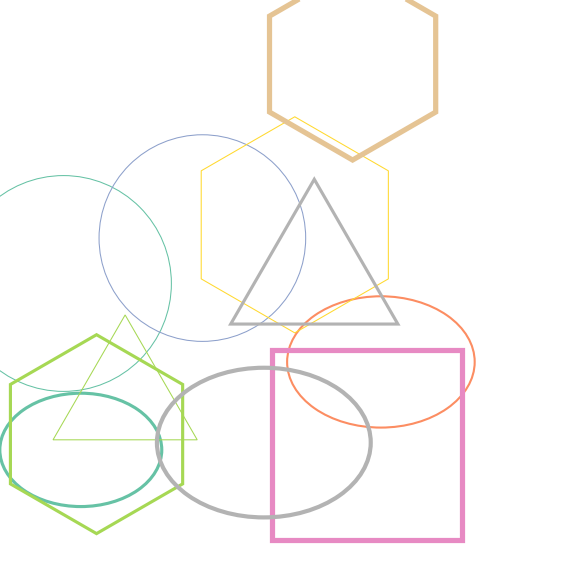[{"shape": "circle", "thickness": 0.5, "radius": 0.93, "center": [0.11, 0.508]}, {"shape": "oval", "thickness": 1.5, "radius": 0.7, "center": [0.14, 0.22]}, {"shape": "oval", "thickness": 1, "radius": 0.81, "center": [0.66, 0.372]}, {"shape": "circle", "thickness": 0.5, "radius": 0.89, "center": [0.35, 0.587]}, {"shape": "square", "thickness": 2.5, "radius": 0.82, "center": [0.636, 0.228]}, {"shape": "hexagon", "thickness": 1.5, "radius": 0.86, "center": [0.167, 0.247]}, {"shape": "triangle", "thickness": 0.5, "radius": 0.72, "center": [0.217, 0.31]}, {"shape": "hexagon", "thickness": 0.5, "radius": 0.94, "center": [0.51, 0.61]}, {"shape": "hexagon", "thickness": 2.5, "radius": 0.83, "center": [0.611, 0.888]}, {"shape": "oval", "thickness": 2, "radius": 0.93, "center": [0.457, 0.233]}, {"shape": "triangle", "thickness": 1.5, "radius": 0.84, "center": [0.544, 0.522]}]